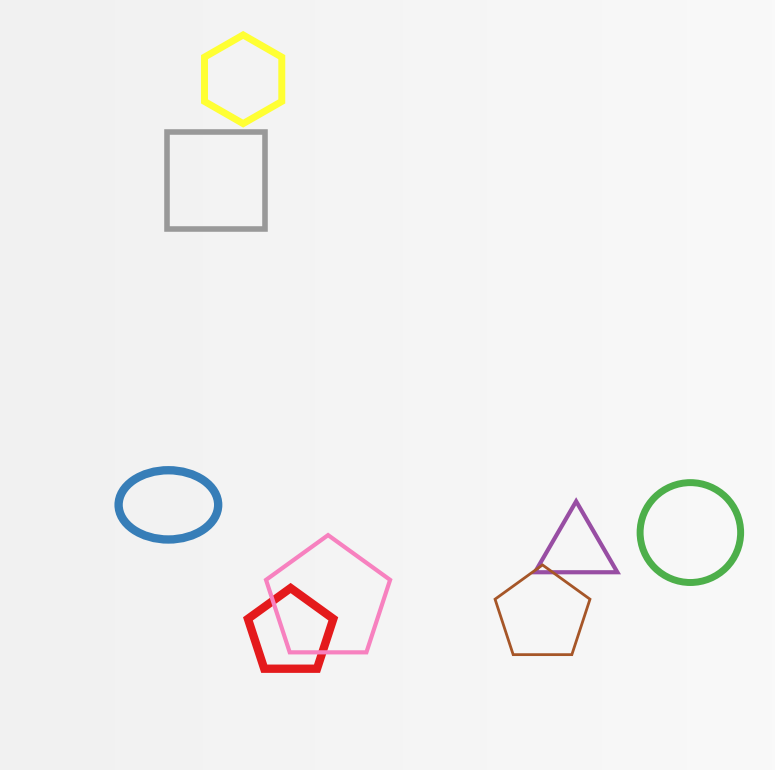[{"shape": "pentagon", "thickness": 3, "radius": 0.29, "center": [0.375, 0.178]}, {"shape": "oval", "thickness": 3, "radius": 0.32, "center": [0.217, 0.344]}, {"shape": "circle", "thickness": 2.5, "radius": 0.32, "center": [0.891, 0.308]}, {"shape": "triangle", "thickness": 1.5, "radius": 0.31, "center": [0.743, 0.288]}, {"shape": "hexagon", "thickness": 2.5, "radius": 0.29, "center": [0.314, 0.897]}, {"shape": "pentagon", "thickness": 1, "radius": 0.32, "center": [0.7, 0.202]}, {"shape": "pentagon", "thickness": 1.5, "radius": 0.42, "center": [0.423, 0.221]}, {"shape": "square", "thickness": 2, "radius": 0.31, "center": [0.279, 0.765]}]